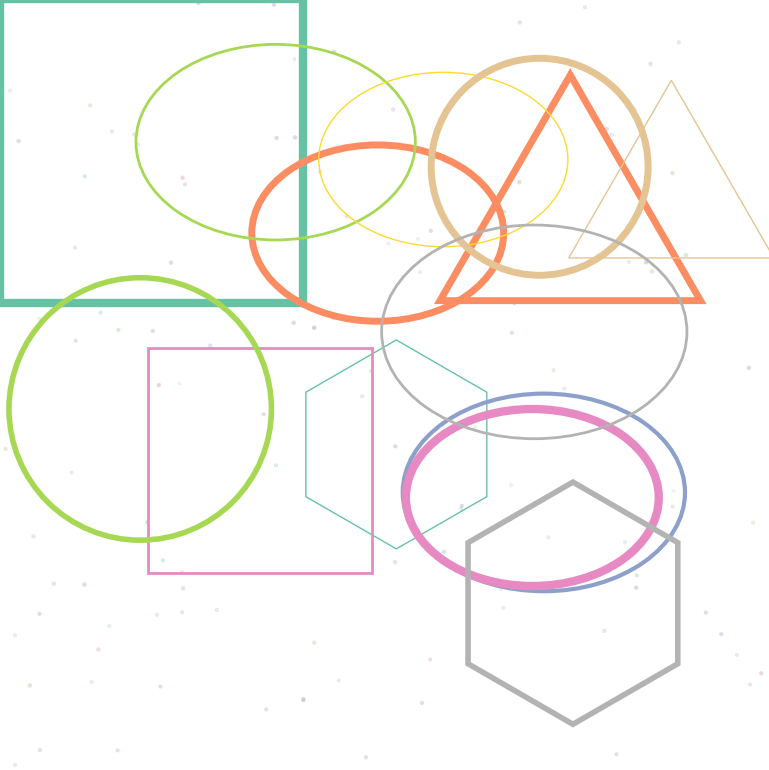[{"shape": "hexagon", "thickness": 0.5, "radius": 0.68, "center": [0.515, 0.423]}, {"shape": "square", "thickness": 3, "radius": 0.99, "center": [0.197, 0.803]}, {"shape": "oval", "thickness": 2.5, "radius": 0.82, "center": [0.491, 0.697]}, {"shape": "triangle", "thickness": 2.5, "radius": 0.98, "center": [0.741, 0.707]}, {"shape": "oval", "thickness": 1.5, "radius": 0.92, "center": [0.706, 0.36]}, {"shape": "square", "thickness": 1, "radius": 0.73, "center": [0.338, 0.402]}, {"shape": "oval", "thickness": 3, "radius": 0.82, "center": [0.691, 0.354]}, {"shape": "oval", "thickness": 1, "radius": 0.91, "center": [0.358, 0.815]}, {"shape": "circle", "thickness": 2, "radius": 0.85, "center": [0.182, 0.469]}, {"shape": "oval", "thickness": 0.5, "radius": 0.81, "center": [0.576, 0.793]}, {"shape": "circle", "thickness": 2.5, "radius": 0.7, "center": [0.701, 0.783]}, {"shape": "triangle", "thickness": 0.5, "radius": 0.77, "center": [0.872, 0.742]}, {"shape": "oval", "thickness": 1, "radius": 0.99, "center": [0.694, 0.569]}, {"shape": "hexagon", "thickness": 2, "radius": 0.79, "center": [0.744, 0.217]}]